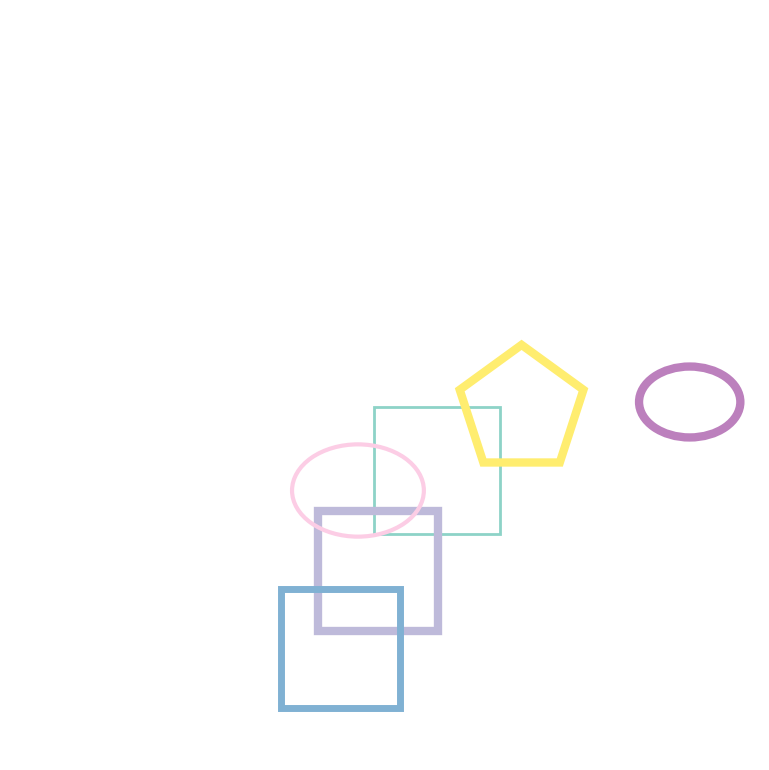[{"shape": "square", "thickness": 1, "radius": 0.41, "center": [0.567, 0.389]}, {"shape": "square", "thickness": 3, "radius": 0.39, "center": [0.491, 0.258]}, {"shape": "square", "thickness": 2.5, "radius": 0.39, "center": [0.442, 0.158]}, {"shape": "oval", "thickness": 1.5, "radius": 0.43, "center": [0.465, 0.363]}, {"shape": "oval", "thickness": 3, "radius": 0.33, "center": [0.896, 0.478]}, {"shape": "pentagon", "thickness": 3, "radius": 0.42, "center": [0.677, 0.468]}]